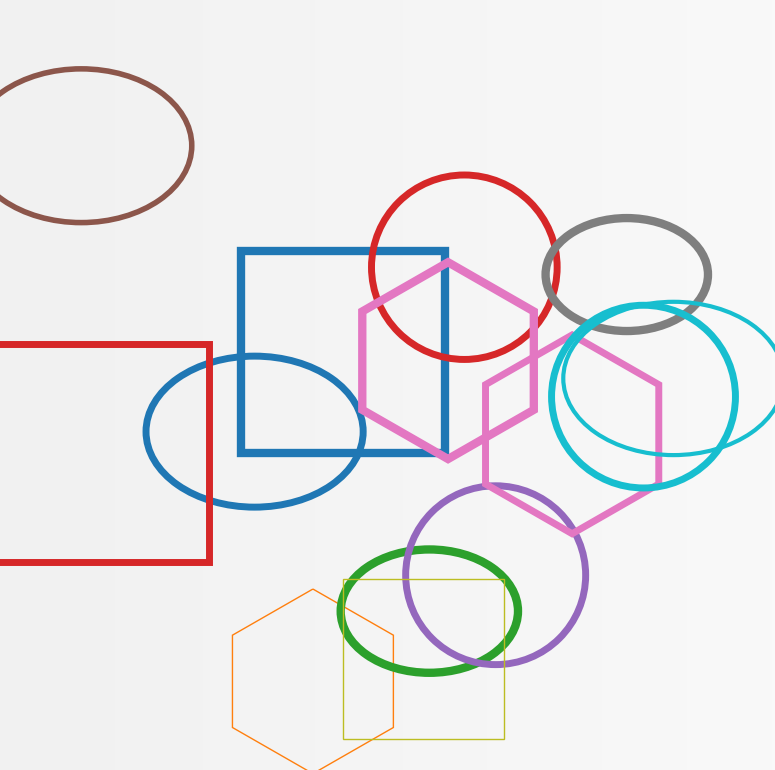[{"shape": "oval", "thickness": 2.5, "radius": 0.7, "center": [0.329, 0.439]}, {"shape": "square", "thickness": 3, "radius": 0.66, "center": [0.443, 0.543]}, {"shape": "hexagon", "thickness": 0.5, "radius": 0.6, "center": [0.404, 0.115]}, {"shape": "oval", "thickness": 3, "radius": 0.57, "center": [0.554, 0.206]}, {"shape": "circle", "thickness": 2.5, "radius": 0.6, "center": [0.599, 0.653]}, {"shape": "square", "thickness": 2.5, "radius": 0.71, "center": [0.129, 0.412]}, {"shape": "circle", "thickness": 2.5, "radius": 0.58, "center": [0.64, 0.253]}, {"shape": "oval", "thickness": 2, "radius": 0.71, "center": [0.105, 0.811]}, {"shape": "hexagon", "thickness": 3, "radius": 0.64, "center": [0.578, 0.532]}, {"shape": "hexagon", "thickness": 2.5, "radius": 0.65, "center": [0.738, 0.436]}, {"shape": "oval", "thickness": 3, "radius": 0.52, "center": [0.809, 0.643]}, {"shape": "square", "thickness": 0.5, "radius": 0.52, "center": [0.546, 0.145]}, {"shape": "oval", "thickness": 1.5, "radius": 0.71, "center": [0.869, 0.509]}, {"shape": "circle", "thickness": 2.5, "radius": 0.59, "center": [0.83, 0.485]}]